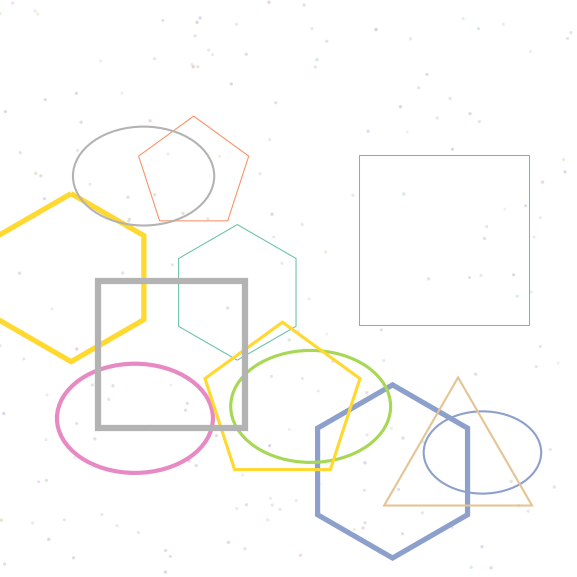[{"shape": "hexagon", "thickness": 0.5, "radius": 0.59, "center": [0.411, 0.493]}, {"shape": "square", "thickness": 0.5, "radius": 0.74, "center": [0.769, 0.584]}, {"shape": "pentagon", "thickness": 0.5, "radius": 0.5, "center": [0.335, 0.698]}, {"shape": "oval", "thickness": 1, "radius": 0.51, "center": [0.835, 0.216]}, {"shape": "hexagon", "thickness": 2.5, "radius": 0.75, "center": [0.68, 0.183]}, {"shape": "oval", "thickness": 2, "radius": 0.68, "center": [0.234, 0.275]}, {"shape": "oval", "thickness": 1.5, "radius": 0.69, "center": [0.538, 0.295]}, {"shape": "pentagon", "thickness": 1.5, "radius": 0.71, "center": [0.489, 0.3]}, {"shape": "hexagon", "thickness": 2.5, "radius": 0.73, "center": [0.123, 0.518]}, {"shape": "triangle", "thickness": 1, "radius": 0.74, "center": [0.793, 0.198]}, {"shape": "square", "thickness": 3, "radius": 0.64, "center": [0.297, 0.385]}, {"shape": "oval", "thickness": 1, "radius": 0.61, "center": [0.249, 0.694]}]